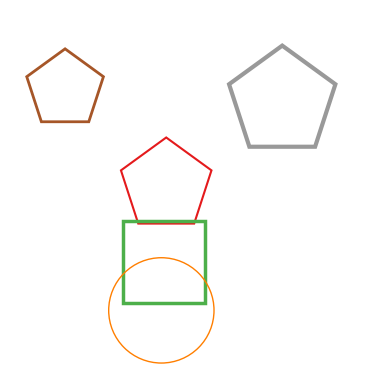[{"shape": "pentagon", "thickness": 1.5, "radius": 0.62, "center": [0.432, 0.519]}, {"shape": "square", "thickness": 2.5, "radius": 0.53, "center": [0.425, 0.32]}, {"shape": "circle", "thickness": 1, "radius": 0.68, "center": [0.419, 0.194]}, {"shape": "pentagon", "thickness": 2, "radius": 0.52, "center": [0.169, 0.768]}, {"shape": "pentagon", "thickness": 3, "radius": 0.73, "center": [0.733, 0.736]}]